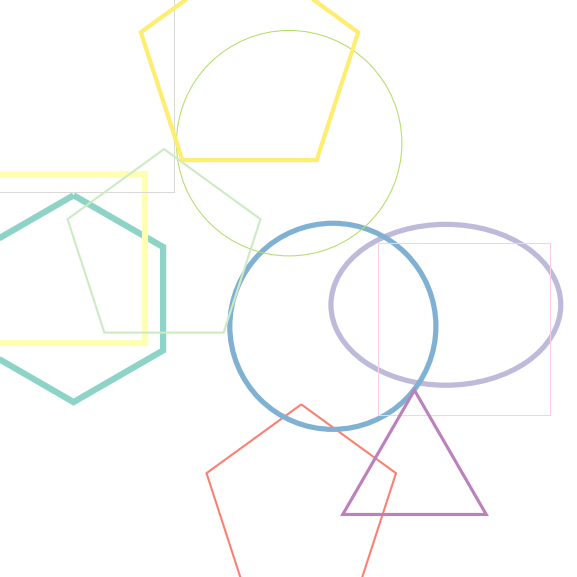[{"shape": "hexagon", "thickness": 3, "radius": 0.9, "center": [0.127, 0.482]}, {"shape": "square", "thickness": 3, "radius": 0.73, "center": [0.105, 0.551]}, {"shape": "oval", "thickness": 2.5, "radius": 0.99, "center": [0.772, 0.471]}, {"shape": "pentagon", "thickness": 1, "radius": 0.86, "center": [0.522, 0.126]}, {"shape": "circle", "thickness": 2.5, "radius": 0.89, "center": [0.576, 0.434]}, {"shape": "circle", "thickness": 0.5, "radius": 0.98, "center": [0.501, 0.751]}, {"shape": "square", "thickness": 0.5, "radius": 0.74, "center": [0.803, 0.43]}, {"shape": "square", "thickness": 0.5, "radius": 0.89, "center": [0.124, 0.845]}, {"shape": "triangle", "thickness": 1.5, "radius": 0.72, "center": [0.718, 0.18]}, {"shape": "pentagon", "thickness": 1, "radius": 0.88, "center": [0.284, 0.565]}, {"shape": "pentagon", "thickness": 2, "radius": 0.99, "center": [0.432, 0.882]}]